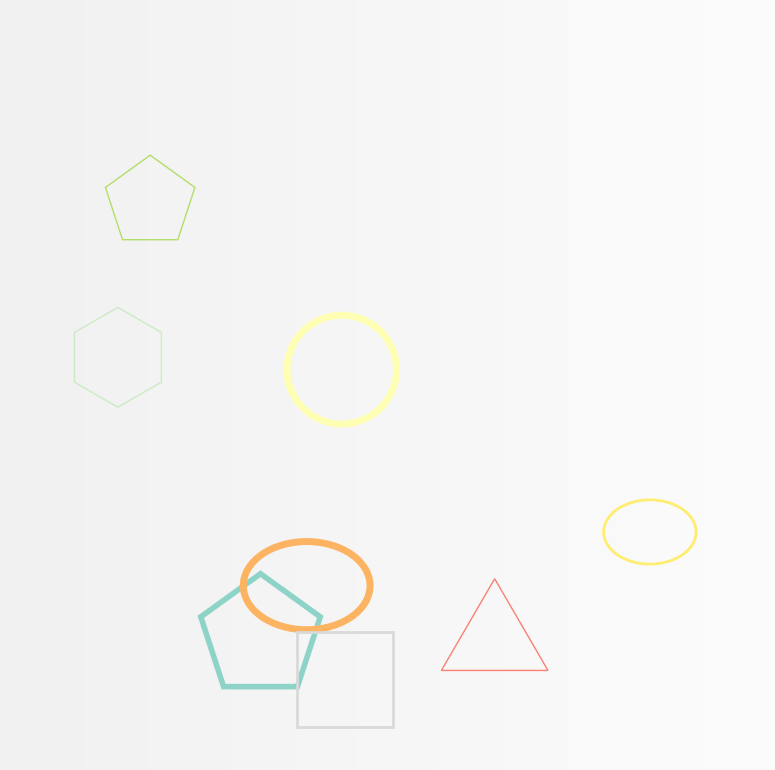[{"shape": "pentagon", "thickness": 2, "radius": 0.41, "center": [0.336, 0.174]}, {"shape": "circle", "thickness": 2.5, "radius": 0.35, "center": [0.441, 0.52]}, {"shape": "triangle", "thickness": 0.5, "radius": 0.4, "center": [0.638, 0.169]}, {"shape": "oval", "thickness": 2.5, "radius": 0.41, "center": [0.396, 0.239]}, {"shape": "pentagon", "thickness": 0.5, "radius": 0.3, "center": [0.194, 0.738]}, {"shape": "square", "thickness": 1, "radius": 0.31, "center": [0.445, 0.118]}, {"shape": "hexagon", "thickness": 0.5, "radius": 0.32, "center": [0.152, 0.536]}, {"shape": "oval", "thickness": 1, "radius": 0.3, "center": [0.839, 0.309]}]